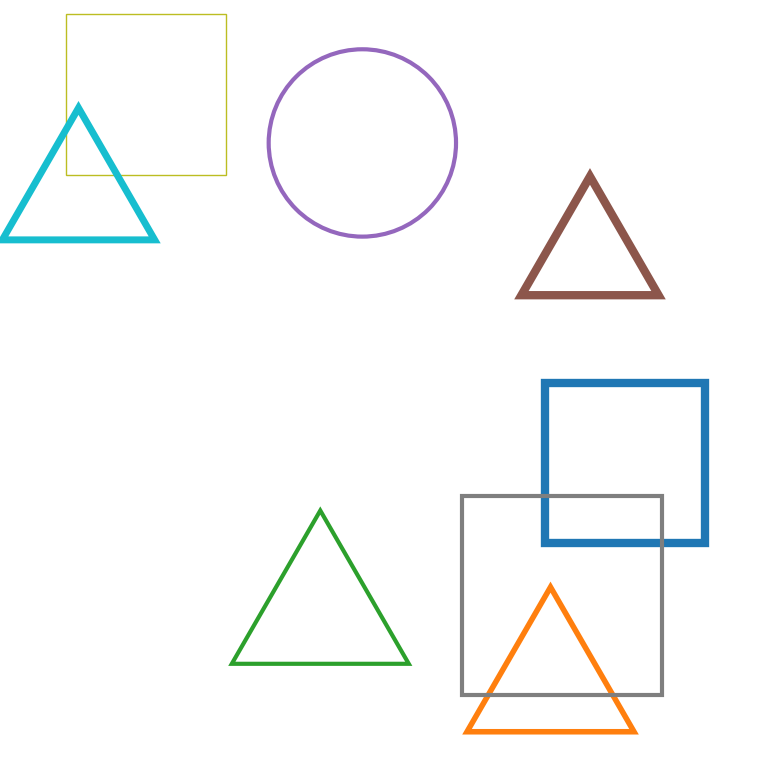[{"shape": "square", "thickness": 3, "radius": 0.52, "center": [0.812, 0.399]}, {"shape": "triangle", "thickness": 2, "radius": 0.63, "center": [0.715, 0.112]}, {"shape": "triangle", "thickness": 1.5, "radius": 0.66, "center": [0.416, 0.204]}, {"shape": "circle", "thickness": 1.5, "radius": 0.61, "center": [0.471, 0.814]}, {"shape": "triangle", "thickness": 3, "radius": 0.51, "center": [0.766, 0.668]}, {"shape": "square", "thickness": 1.5, "radius": 0.65, "center": [0.73, 0.227]}, {"shape": "square", "thickness": 0.5, "radius": 0.52, "center": [0.19, 0.878]}, {"shape": "triangle", "thickness": 2.5, "radius": 0.57, "center": [0.102, 0.746]}]